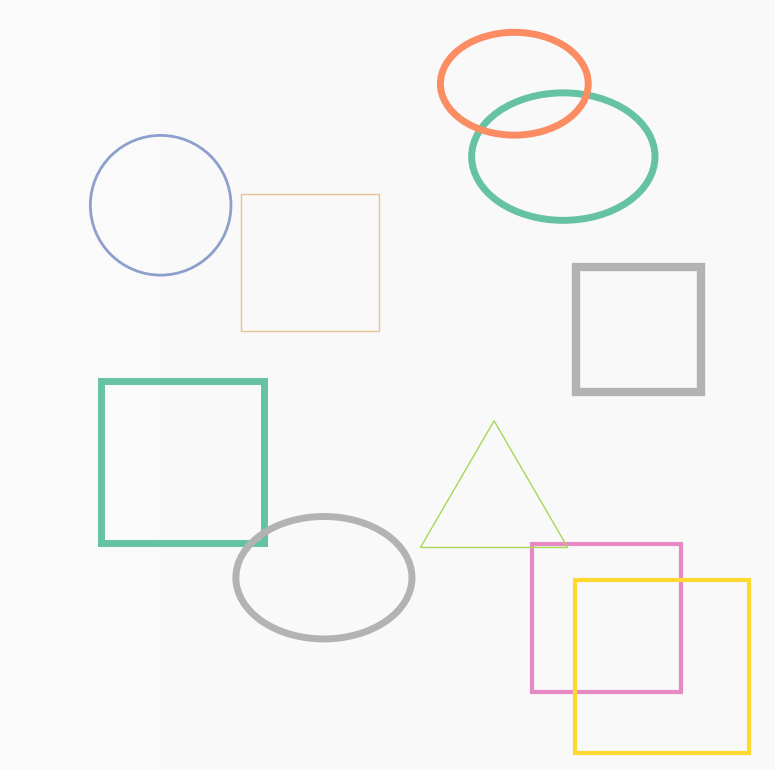[{"shape": "square", "thickness": 2.5, "radius": 0.53, "center": [0.235, 0.4]}, {"shape": "oval", "thickness": 2.5, "radius": 0.59, "center": [0.727, 0.797]}, {"shape": "oval", "thickness": 2.5, "radius": 0.48, "center": [0.664, 0.891]}, {"shape": "circle", "thickness": 1, "radius": 0.45, "center": [0.207, 0.733]}, {"shape": "square", "thickness": 1.5, "radius": 0.48, "center": [0.782, 0.198]}, {"shape": "triangle", "thickness": 0.5, "radius": 0.55, "center": [0.638, 0.344]}, {"shape": "square", "thickness": 1.5, "radius": 0.56, "center": [0.854, 0.134]}, {"shape": "square", "thickness": 0.5, "radius": 0.45, "center": [0.4, 0.659]}, {"shape": "square", "thickness": 3, "radius": 0.4, "center": [0.823, 0.572]}, {"shape": "oval", "thickness": 2.5, "radius": 0.57, "center": [0.418, 0.25]}]